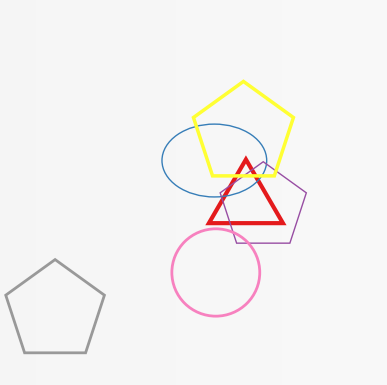[{"shape": "triangle", "thickness": 3, "radius": 0.55, "center": [0.635, 0.476]}, {"shape": "oval", "thickness": 1, "radius": 0.68, "center": [0.553, 0.583]}, {"shape": "pentagon", "thickness": 1, "radius": 0.58, "center": [0.679, 0.463]}, {"shape": "pentagon", "thickness": 2.5, "radius": 0.68, "center": [0.628, 0.653]}, {"shape": "circle", "thickness": 2, "radius": 0.57, "center": [0.557, 0.292]}, {"shape": "pentagon", "thickness": 2, "radius": 0.67, "center": [0.142, 0.192]}]